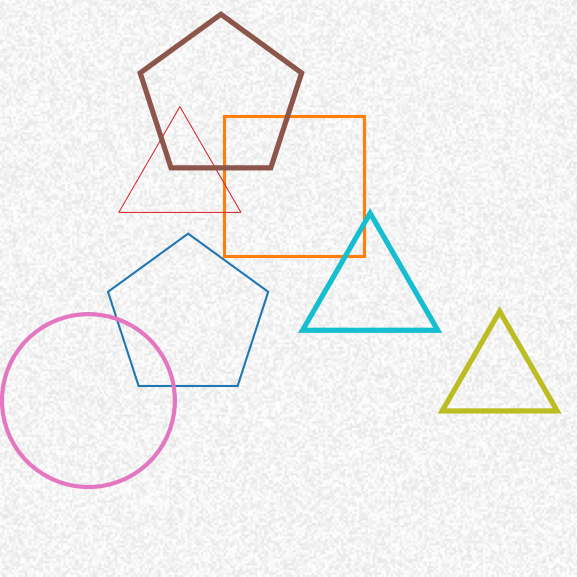[{"shape": "pentagon", "thickness": 1, "radius": 0.73, "center": [0.326, 0.449]}, {"shape": "square", "thickness": 1.5, "radius": 0.61, "center": [0.51, 0.677]}, {"shape": "triangle", "thickness": 0.5, "radius": 0.61, "center": [0.311, 0.692]}, {"shape": "pentagon", "thickness": 2.5, "radius": 0.73, "center": [0.383, 0.827]}, {"shape": "circle", "thickness": 2, "radius": 0.75, "center": [0.153, 0.306]}, {"shape": "triangle", "thickness": 2.5, "radius": 0.57, "center": [0.865, 0.345]}, {"shape": "triangle", "thickness": 2.5, "radius": 0.68, "center": [0.641, 0.495]}]